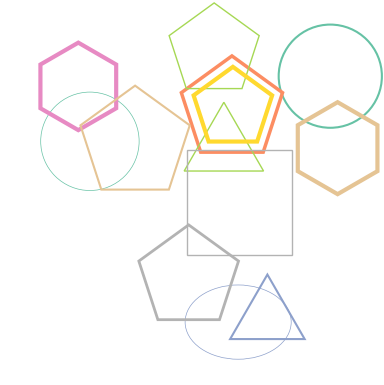[{"shape": "circle", "thickness": 0.5, "radius": 0.64, "center": [0.234, 0.633]}, {"shape": "circle", "thickness": 1.5, "radius": 0.67, "center": [0.858, 0.802]}, {"shape": "pentagon", "thickness": 2.5, "radius": 0.69, "center": [0.602, 0.717]}, {"shape": "oval", "thickness": 0.5, "radius": 0.69, "center": [0.619, 0.163]}, {"shape": "triangle", "thickness": 1.5, "radius": 0.56, "center": [0.695, 0.175]}, {"shape": "hexagon", "thickness": 3, "radius": 0.57, "center": [0.203, 0.776]}, {"shape": "pentagon", "thickness": 1, "radius": 0.61, "center": [0.556, 0.869]}, {"shape": "triangle", "thickness": 1, "radius": 0.6, "center": [0.581, 0.615]}, {"shape": "pentagon", "thickness": 3, "radius": 0.54, "center": [0.605, 0.719]}, {"shape": "pentagon", "thickness": 1.5, "radius": 0.75, "center": [0.351, 0.628]}, {"shape": "hexagon", "thickness": 3, "radius": 0.6, "center": [0.877, 0.615]}, {"shape": "pentagon", "thickness": 2, "radius": 0.68, "center": [0.49, 0.28]}, {"shape": "square", "thickness": 1, "radius": 0.68, "center": [0.622, 0.474]}]